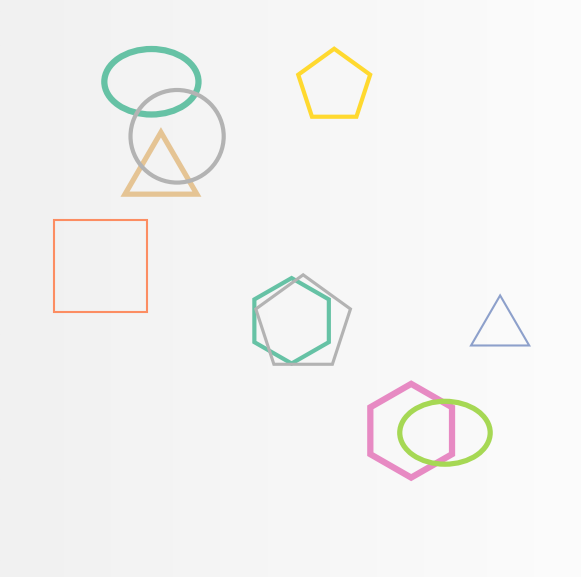[{"shape": "oval", "thickness": 3, "radius": 0.4, "center": [0.26, 0.858]}, {"shape": "hexagon", "thickness": 2, "radius": 0.37, "center": [0.502, 0.444]}, {"shape": "square", "thickness": 1, "radius": 0.4, "center": [0.173, 0.538]}, {"shape": "triangle", "thickness": 1, "radius": 0.29, "center": [0.86, 0.43]}, {"shape": "hexagon", "thickness": 3, "radius": 0.41, "center": [0.707, 0.253]}, {"shape": "oval", "thickness": 2.5, "radius": 0.39, "center": [0.766, 0.25]}, {"shape": "pentagon", "thickness": 2, "radius": 0.33, "center": [0.575, 0.85]}, {"shape": "triangle", "thickness": 2.5, "radius": 0.36, "center": [0.277, 0.699]}, {"shape": "circle", "thickness": 2, "radius": 0.4, "center": [0.305, 0.763]}, {"shape": "pentagon", "thickness": 1.5, "radius": 0.43, "center": [0.522, 0.438]}]